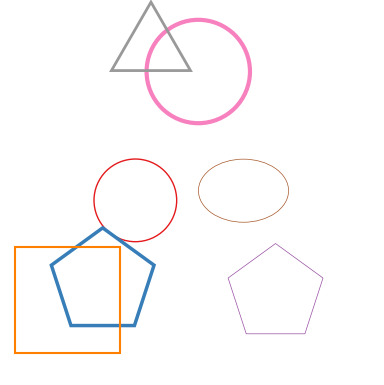[{"shape": "circle", "thickness": 1, "radius": 0.54, "center": [0.352, 0.48]}, {"shape": "pentagon", "thickness": 2.5, "radius": 0.7, "center": [0.267, 0.268]}, {"shape": "pentagon", "thickness": 0.5, "radius": 0.65, "center": [0.716, 0.238]}, {"shape": "square", "thickness": 1.5, "radius": 0.68, "center": [0.174, 0.22]}, {"shape": "oval", "thickness": 0.5, "radius": 0.59, "center": [0.632, 0.505]}, {"shape": "circle", "thickness": 3, "radius": 0.67, "center": [0.515, 0.814]}, {"shape": "triangle", "thickness": 2, "radius": 0.59, "center": [0.392, 0.876]}]